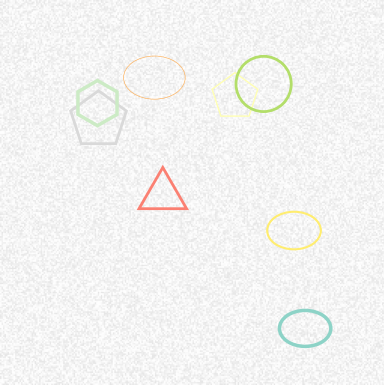[{"shape": "oval", "thickness": 2.5, "radius": 0.33, "center": [0.793, 0.147]}, {"shape": "pentagon", "thickness": 1, "radius": 0.31, "center": [0.61, 0.749]}, {"shape": "triangle", "thickness": 2, "radius": 0.36, "center": [0.423, 0.494]}, {"shape": "oval", "thickness": 0.5, "radius": 0.4, "center": [0.401, 0.798]}, {"shape": "circle", "thickness": 2, "radius": 0.36, "center": [0.685, 0.782]}, {"shape": "pentagon", "thickness": 2, "radius": 0.38, "center": [0.256, 0.688]}, {"shape": "hexagon", "thickness": 2.5, "radius": 0.29, "center": [0.253, 0.732]}, {"shape": "oval", "thickness": 1.5, "radius": 0.35, "center": [0.764, 0.401]}]